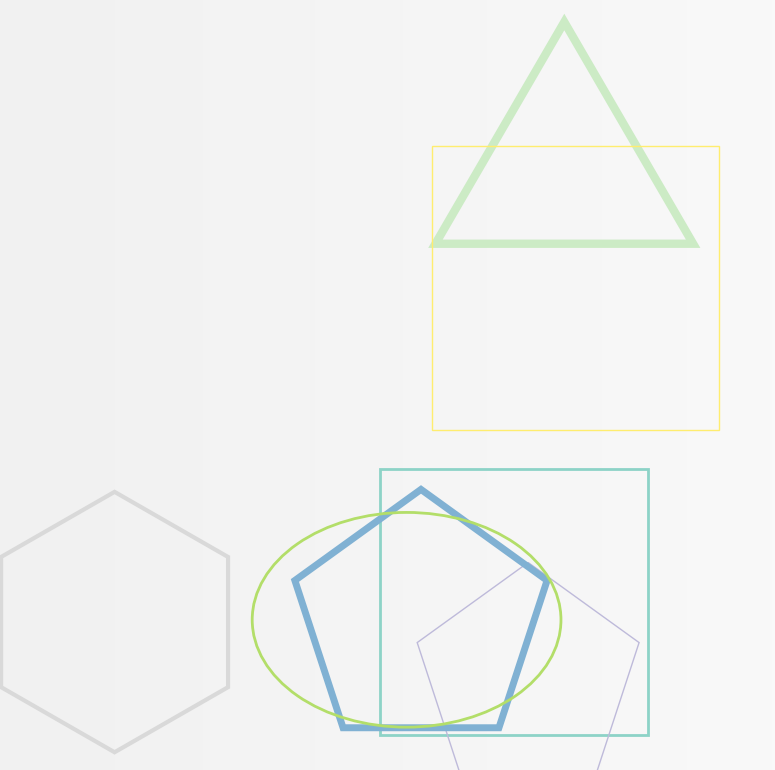[{"shape": "square", "thickness": 1, "radius": 0.86, "center": [0.664, 0.218]}, {"shape": "pentagon", "thickness": 0.5, "radius": 0.75, "center": [0.681, 0.119]}, {"shape": "pentagon", "thickness": 2.5, "radius": 0.86, "center": [0.543, 0.193]}, {"shape": "oval", "thickness": 1, "radius": 1.0, "center": [0.525, 0.195]}, {"shape": "hexagon", "thickness": 1.5, "radius": 0.85, "center": [0.148, 0.192]}, {"shape": "triangle", "thickness": 3, "radius": 0.96, "center": [0.728, 0.779]}, {"shape": "square", "thickness": 0.5, "radius": 0.92, "center": [0.743, 0.626]}]